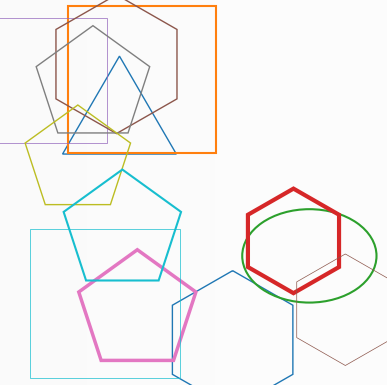[{"shape": "hexagon", "thickness": 1, "radius": 0.9, "center": [0.6, 0.117]}, {"shape": "triangle", "thickness": 1, "radius": 0.85, "center": [0.308, 0.685]}, {"shape": "square", "thickness": 1.5, "radius": 0.95, "center": [0.367, 0.793]}, {"shape": "oval", "thickness": 1.5, "radius": 0.87, "center": [0.798, 0.335]}, {"shape": "hexagon", "thickness": 3, "radius": 0.68, "center": [0.757, 0.374]}, {"shape": "square", "thickness": 0.5, "radius": 0.82, "center": [0.114, 0.791]}, {"shape": "hexagon", "thickness": 1, "radius": 0.9, "center": [0.301, 0.833]}, {"shape": "hexagon", "thickness": 0.5, "radius": 0.72, "center": [0.891, 0.196]}, {"shape": "pentagon", "thickness": 2.5, "radius": 0.79, "center": [0.354, 0.192]}, {"shape": "pentagon", "thickness": 1, "radius": 0.77, "center": [0.24, 0.779]}, {"shape": "pentagon", "thickness": 1, "radius": 0.72, "center": [0.201, 0.584]}, {"shape": "square", "thickness": 0.5, "radius": 0.97, "center": [0.271, 0.211]}, {"shape": "pentagon", "thickness": 1.5, "radius": 0.8, "center": [0.316, 0.4]}]